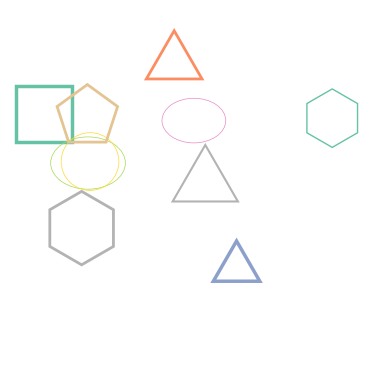[{"shape": "hexagon", "thickness": 1, "radius": 0.38, "center": [0.863, 0.693]}, {"shape": "square", "thickness": 2.5, "radius": 0.36, "center": [0.114, 0.703]}, {"shape": "triangle", "thickness": 2, "radius": 0.42, "center": [0.452, 0.837]}, {"shape": "triangle", "thickness": 2.5, "radius": 0.35, "center": [0.614, 0.304]}, {"shape": "oval", "thickness": 0.5, "radius": 0.41, "center": [0.504, 0.687]}, {"shape": "oval", "thickness": 0.5, "radius": 0.48, "center": [0.229, 0.576]}, {"shape": "circle", "thickness": 0.5, "radius": 0.37, "center": [0.234, 0.58]}, {"shape": "pentagon", "thickness": 2, "radius": 0.41, "center": [0.227, 0.698]}, {"shape": "triangle", "thickness": 1.5, "radius": 0.49, "center": [0.533, 0.526]}, {"shape": "hexagon", "thickness": 2, "radius": 0.48, "center": [0.212, 0.408]}]